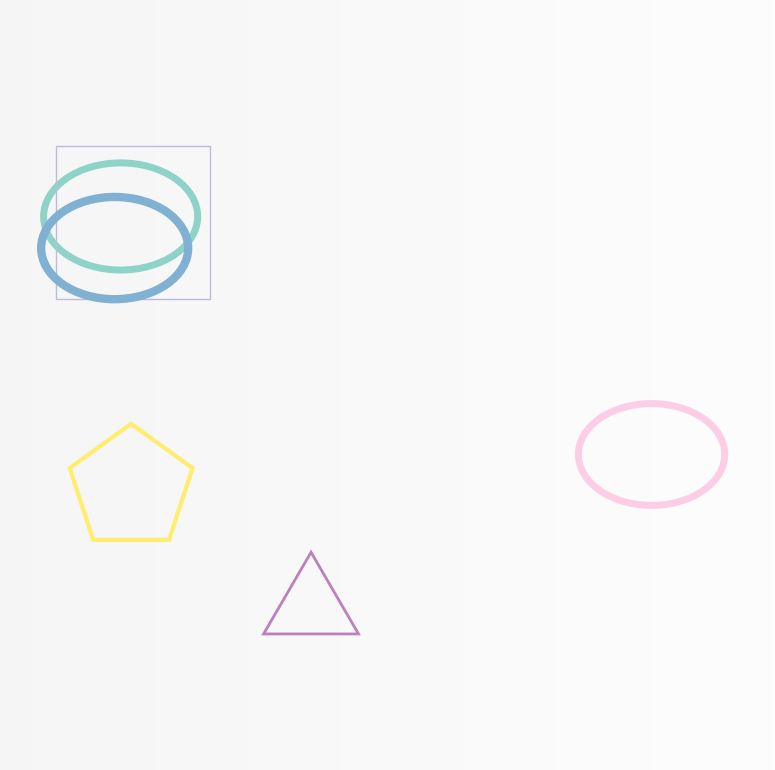[{"shape": "oval", "thickness": 2.5, "radius": 0.5, "center": [0.156, 0.719]}, {"shape": "square", "thickness": 0.5, "radius": 0.5, "center": [0.171, 0.711]}, {"shape": "oval", "thickness": 3, "radius": 0.47, "center": [0.148, 0.678]}, {"shape": "oval", "thickness": 2.5, "radius": 0.47, "center": [0.841, 0.41]}, {"shape": "triangle", "thickness": 1, "radius": 0.35, "center": [0.401, 0.212]}, {"shape": "pentagon", "thickness": 1.5, "radius": 0.42, "center": [0.169, 0.366]}]